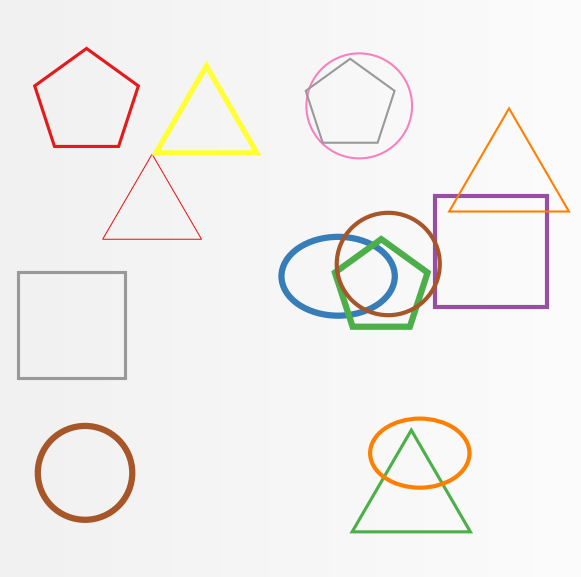[{"shape": "pentagon", "thickness": 1.5, "radius": 0.47, "center": [0.149, 0.821]}, {"shape": "triangle", "thickness": 0.5, "radius": 0.49, "center": [0.262, 0.634]}, {"shape": "oval", "thickness": 3, "radius": 0.49, "center": [0.582, 0.521]}, {"shape": "triangle", "thickness": 1.5, "radius": 0.59, "center": [0.708, 0.137]}, {"shape": "pentagon", "thickness": 3, "radius": 0.42, "center": [0.656, 0.501]}, {"shape": "square", "thickness": 2, "radius": 0.48, "center": [0.845, 0.563]}, {"shape": "oval", "thickness": 2, "radius": 0.43, "center": [0.722, 0.214]}, {"shape": "triangle", "thickness": 1, "radius": 0.6, "center": [0.876, 0.692]}, {"shape": "triangle", "thickness": 2.5, "radius": 0.5, "center": [0.355, 0.785]}, {"shape": "circle", "thickness": 2, "radius": 0.44, "center": [0.668, 0.542]}, {"shape": "circle", "thickness": 3, "radius": 0.41, "center": [0.146, 0.18]}, {"shape": "circle", "thickness": 1, "radius": 0.45, "center": [0.618, 0.816]}, {"shape": "pentagon", "thickness": 1, "radius": 0.4, "center": [0.602, 0.817]}, {"shape": "square", "thickness": 1.5, "radius": 0.46, "center": [0.123, 0.436]}]